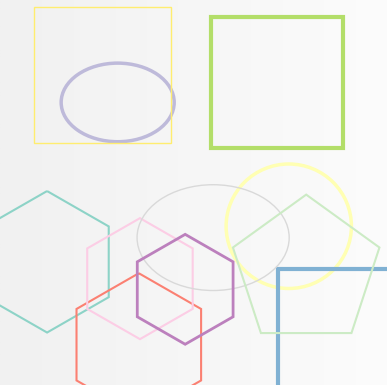[{"shape": "hexagon", "thickness": 1.5, "radius": 0.92, "center": [0.121, 0.32]}, {"shape": "circle", "thickness": 2.5, "radius": 0.81, "center": [0.745, 0.412]}, {"shape": "oval", "thickness": 2.5, "radius": 0.73, "center": [0.304, 0.734]}, {"shape": "hexagon", "thickness": 1.5, "radius": 0.93, "center": [0.358, 0.105]}, {"shape": "square", "thickness": 3, "radius": 0.83, "center": [0.884, 0.135]}, {"shape": "square", "thickness": 3, "radius": 0.85, "center": [0.716, 0.787]}, {"shape": "hexagon", "thickness": 1.5, "radius": 0.79, "center": [0.361, 0.276]}, {"shape": "oval", "thickness": 1, "radius": 0.98, "center": [0.55, 0.383]}, {"shape": "hexagon", "thickness": 2, "radius": 0.71, "center": [0.478, 0.249]}, {"shape": "pentagon", "thickness": 1.5, "radius": 0.99, "center": [0.79, 0.296]}, {"shape": "square", "thickness": 1, "radius": 0.88, "center": [0.265, 0.806]}]